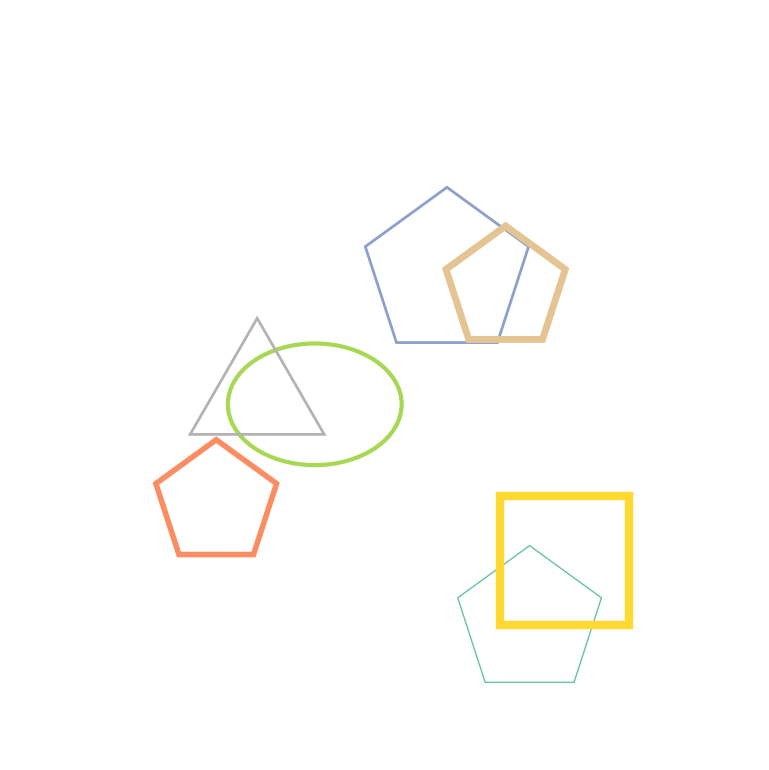[{"shape": "pentagon", "thickness": 0.5, "radius": 0.49, "center": [0.688, 0.193]}, {"shape": "pentagon", "thickness": 2, "radius": 0.41, "center": [0.281, 0.346]}, {"shape": "pentagon", "thickness": 1, "radius": 0.56, "center": [0.58, 0.645]}, {"shape": "oval", "thickness": 1.5, "radius": 0.56, "center": [0.409, 0.475]}, {"shape": "square", "thickness": 3, "radius": 0.42, "center": [0.733, 0.272]}, {"shape": "pentagon", "thickness": 2.5, "radius": 0.41, "center": [0.657, 0.625]}, {"shape": "triangle", "thickness": 1, "radius": 0.5, "center": [0.334, 0.486]}]